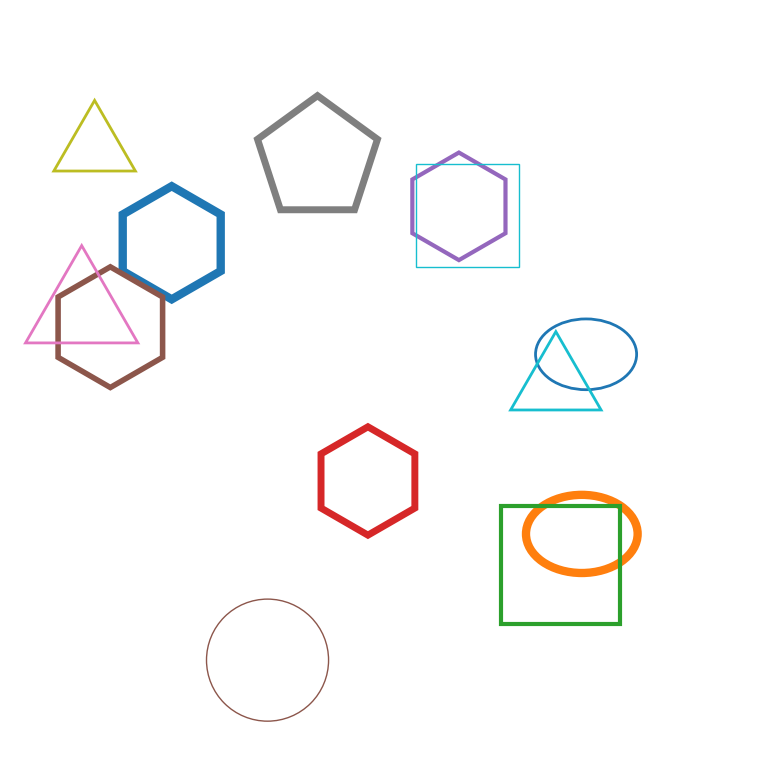[{"shape": "hexagon", "thickness": 3, "radius": 0.37, "center": [0.223, 0.685]}, {"shape": "oval", "thickness": 1, "radius": 0.33, "center": [0.761, 0.54]}, {"shape": "oval", "thickness": 3, "radius": 0.36, "center": [0.756, 0.307]}, {"shape": "square", "thickness": 1.5, "radius": 0.38, "center": [0.728, 0.266]}, {"shape": "hexagon", "thickness": 2.5, "radius": 0.35, "center": [0.478, 0.375]}, {"shape": "hexagon", "thickness": 1.5, "radius": 0.35, "center": [0.596, 0.732]}, {"shape": "hexagon", "thickness": 2, "radius": 0.39, "center": [0.143, 0.575]}, {"shape": "circle", "thickness": 0.5, "radius": 0.4, "center": [0.347, 0.143]}, {"shape": "triangle", "thickness": 1, "radius": 0.42, "center": [0.106, 0.597]}, {"shape": "pentagon", "thickness": 2.5, "radius": 0.41, "center": [0.412, 0.794]}, {"shape": "triangle", "thickness": 1, "radius": 0.31, "center": [0.123, 0.808]}, {"shape": "triangle", "thickness": 1, "radius": 0.34, "center": [0.722, 0.501]}, {"shape": "square", "thickness": 0.5, "radius": 0.33, "center": [0.607, 0.72]}]